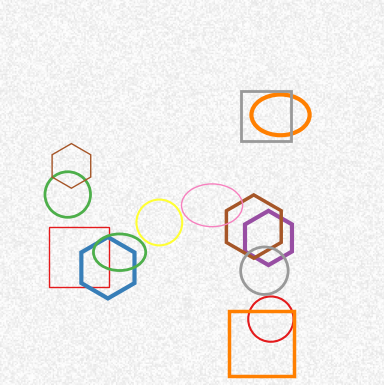[{"shape": "circle", "thickness": 1.5, "radius": 0.29, "center": [0.704, 0.171]}, {"shape": "square", "thickness": 1, "radius": 0.39, "center": [0.205, 0.331]}, {"shape": "hexagon", "thickness": 3, "radius": 0.4, "center": [0.28, 0.305]}, {"shape": "oval", "thickness": 2, "radius": 0.34, "center": [0.311, 0.345]}, {"shape": "circle", "thickness": 2, "radius": 0.3, "center": [0.176, 0.495]}, {"shape": "hexagon", "thickness": 3, "radius": 0.35, "center": [0.697, 0.382]}, {"shape": "square", "thickness": 2.5, "radius": 0.42, "center": [0.68, 0.107]}, {"shape": "oval", "thickness": 3, "radius": 0.38, "center": [0.729, 0.702]}, {"shape": "circle", "thickness": 1.5, "radius": 0.3, "center": [0.414, 0.422]}, {"shape": "hexagon", "thickness": 2.5, "radius": 0.41, "center": [0.659, 0.411]}, {"shape": "hexagon", "thickness": 1, "radius": 0.29, "center": [0.186, 0.569]}, {"shape": "oval", "thickness": 1, "radius": 0.4, "center": [0.551, 0.467]}, {"shape": "square", "thickness": 2, "radius": 0.33, "center": [0.691, 0.698]}, {"shape": "circle", "thickness": 2, "radius": 0.31, "center": [0.687, 0.297]}]